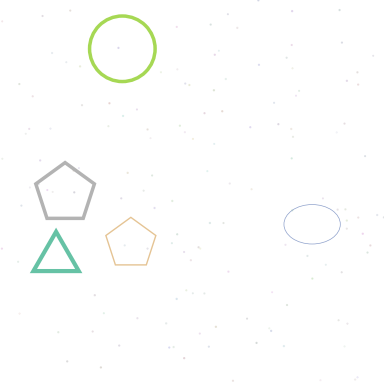[{"shape": "triangle", "thickness": 3, "radius": 0.34, "center": [0.146, 0.33]}, {"shape": "oval", "thickness": 0.5, "radius": 0.37, "center": [0.811, 0.417]}, {"shape": "circle", "thickness": 2.5, "radius": 0.43, "center": [0.318, 0.873]}, {"shape": "pentagon", "thickness": 1, "radius": 0.34, "center": [0.34, 0.367]}, {"shape": "pentagon", "thickness": 2.5, "radius": 0.4, "center": [0.169, 0.498]}]